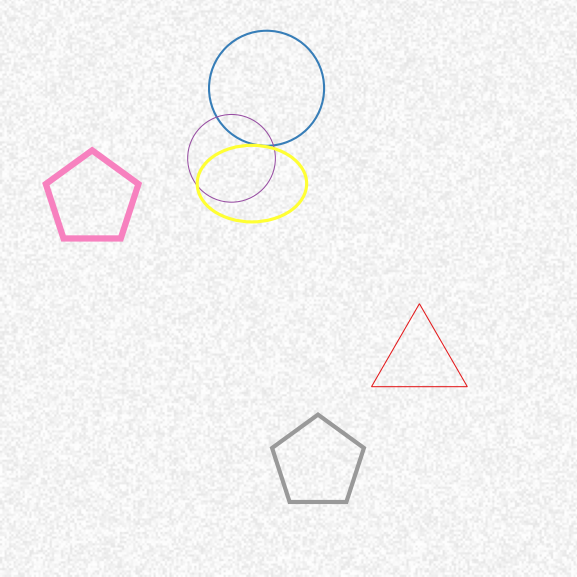[{"shape": "triangle", "thickness": 0.5, "radius": 0.48, "center": [0.726, 0.377]}, {"shape": "circle", "thickness": 1, "radius": 0.5, "center": [0.462, 0.846]}, {"shape": "circle", "thickness": 0.5, "radius": 0.38, "center": [0.401, 0.725]}, {"shape": "oval", "thickness": 1.5, "radius": 0.47, "center": [0.436, 0.681]}, {"shape": "pentagon", "thickness": 3, "radius": 0.42, "center": [0.16, 0.654]}, {"shape": "pentagon", "thickness": 2, "radius": 0.42, "center": [0.551, 0.198]}]